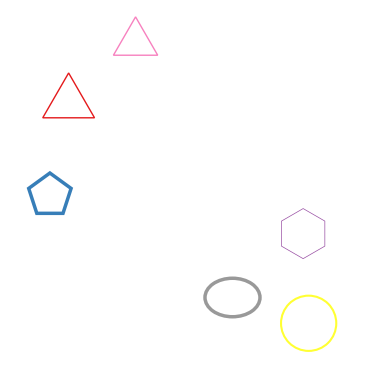[{"shape": "triangle", "thickness": 1, "radius": 0.39, "center": [0.178, 0.733]}, {"shape": "pentagon", "thickness": 2.5, "radius": 0.29, "center": [0.13, 0.493]}, {"shape": "hexagon", "thickness": 0.5, "radius": 0.33, "center": [0.787, 0.393]}, {"shape": "circle", "thickness": 1.5, "radius": 0.36, "center": [0.802, 0.16]}, {"shape": "triangle", "thickness": 1, "radius": 0.33, "center": [0.352, 0.89]}, {"shape": "oval", "thickness": 2.5, "radius": 0.36, "center": [0.604, 0.227]}]